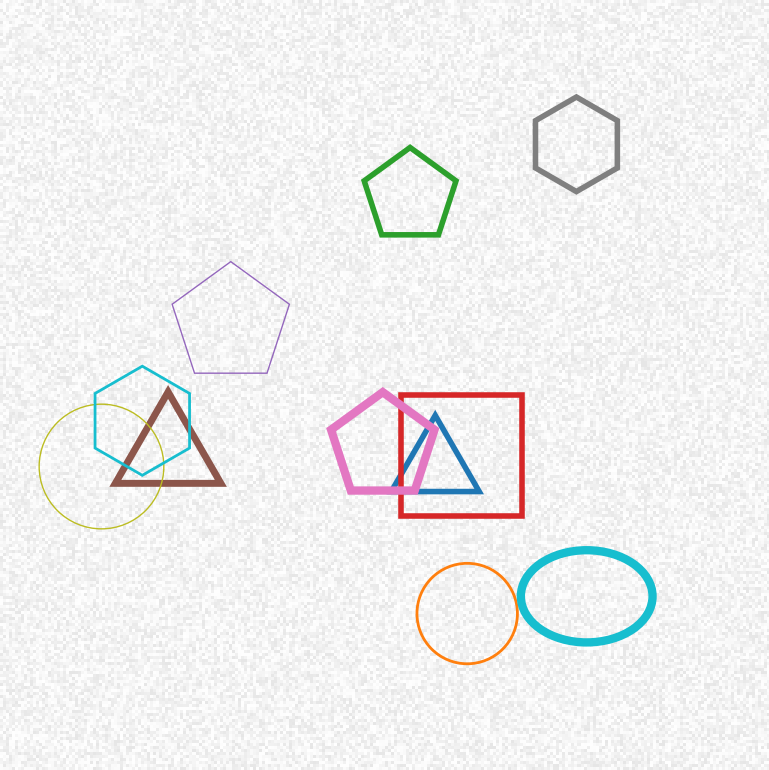[{"shape": "triangle", "thickness": 2, "radius": 0.33, "center": [0.565, 0.395]}, {"shape": "circle", "thickness": 1, "radius": 0.33, "center": [0.607, 0.203]}, {"shape": "pentagon", "thickness": 2, "radius": 0.31, "center": [0.533, 0.746]}, {"shape": "square", "thickness": 2, "radius": 0.39, "center": [0.6, 0.408]}, {"shape": "pentagon", "thickness": 0.5, "radius": 0.4, "center": [0.3, 0.58]}, {"shape": "triangle", "thickness": 2.5, "radius": 0.4, "center": [0.218, 0.412]}, {"shape": "pentagon", "thickness": 3, "radius": 0.35, "center": [0.497, 0.42]}, {"shape": "hexagon", "thickness": 2, "radius": 0.31, "center": [0.749, 0.813]}, {"shape": "circle", "thickness": 0.5, "radius": 0.4, "center": [0.132, 0.394]}, {"shape": "oval", "thickness": 3, "radius": 0.43, "center": [0.762, 0.226]}, {"shape": "hexagon", "thickness": 1, "radius": 0.35, "center": [0.185, 0.454]}]